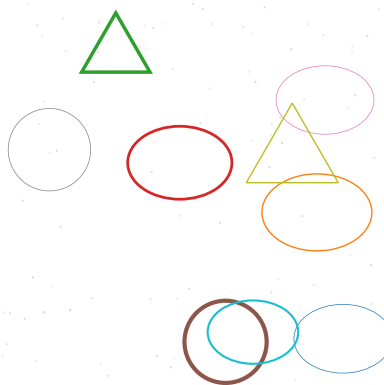[{"shape": "oval", "thickness": 0.5, "radius": 0.64, "center": [0.891, 0.12]}, {"shape": "oval", "thickness": 1, "radius": 0.71, "center": [0.823, 0.448]}, {"shape": "triangle", "thickness": 2.5, "radius": 0.51, "center": [0.301, 0.864]}, {"shape": "oval", "thickness": 2, "radius": 0.68, "center": [0.467, 0.577]}, {"shape": "circle", "thickness": 3, "radius": 0.53, "center": [0.586, 0.112]}, {"shape": "oval", "thickness": 0.5, "radius": 0.64, "center": [0.844, 0.74]}, {"shape": "circle", "thickness": 0.5, "radius": 0.54, "center": [0.128, 0.611]}, {"shape": "triangle", "thickness": 1, "radius": 0.69, "center": [0.759, 0.594]}, {"shape": "oval", "thickness": 1.5, "radius": 0.59, "center": [0.657, 0.137]}]